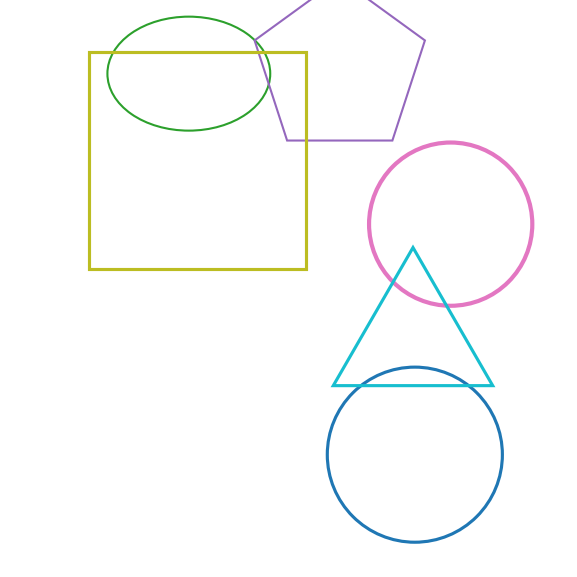[{"shape": "circle", "thickness": 1.5, "radius": 0.76, "center": [0.718, 0.212]}, {"shape": "oval", "thickness": 1, "radius": 0.7, "center": [0.327, 0.872]}, {"shape": "pentagon", "thickness": 1, "radius": 0.78, "center": [0.588, 0.881]}, {"shape": "circle", "thickness": 2, "radius": 0.71, "center": [0.78, 0.611]}, {"shape": "square", "thickness": 1.5, "radius": 0.94, "center": [0.342, 0.722]}, {"shape": "triangle", "thickness": 1.5, "radius": 0.8, "center": [0.715, 0.411]}]